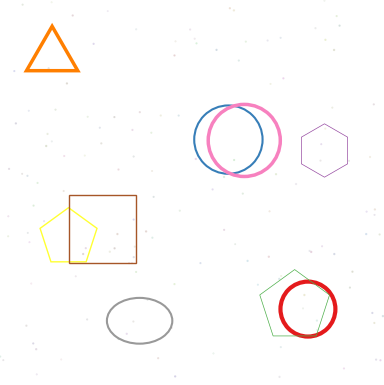[{"shape": "circle", "thickness": 3, "radius": 0.36, "center": [0.8, 0.197]}, {"shape": "circle", "thickness": 1.5, "radius": 0.44, "center": [0.593, 0.637]}, {"shape": "pentagon", "thickness": 0.5, "radius": 0.48, "center": [0.765, 0.205]}, {"shape": "hexagon", "thickness": 0.5, "radius": 0.35, "center": [0.843, 0.609]}, {"shape": "triangle", "thickness": 2.5, "radius": 0.38, "center": [0.135, 0.855]}, {"shape": "pentagon", "thickness": 1, "radius": 0.39, "center": [0.178, 0.383]}, {"shape": "square", "thickness": 1, "radius": 0.44, "center": [0.265, 0.405]}, {"shape": "circle", "thickness": 2.5, "radius": 0.47, "center": [0.634, 0.635]}, {"shape": "oval", "thickness": 1.5, "radius": 0.42, "center": [0.363, 0.167]}]